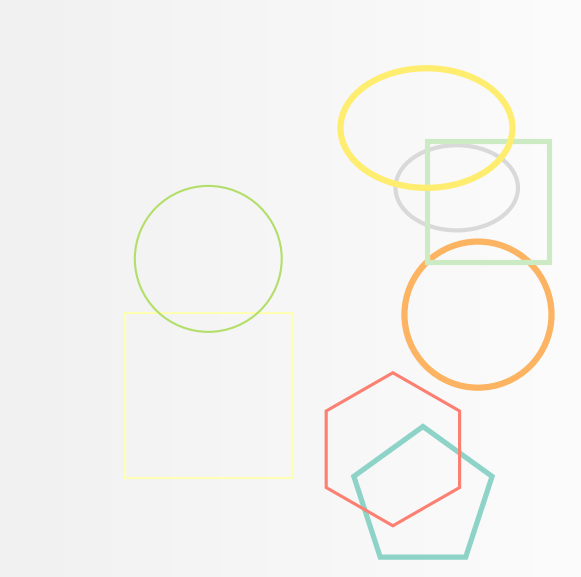[{"shape": "pentagon", "thickness": 2.5, "radius": 0.63, "center": [0.728, 0.136]}, {"shape": "square", "thickness": 1, "radius": 0.72, "center": [0.359, 0.314]}, {"shape": "hexagon", "thickness": 1.5, "radius": 0.66, "center": [0.676, 0.221]}, {"shape": "circle", "thickness": 3, "radius": 0.63, "center": [0.822, 0.454]}, {"shape": "circle", "thickness": 1, "radius": 0.63, "center": [0.358, 0.551]}, {"shape": "oval", "thickness": 2, "radius": 0.53, "center": [0.786, 0.674]}, {"shape": "square", "thickness": 2.5, "radius": 0.53, "center": [0.84, 0.65]}, {"shape": "oval", "thickness": 3, "radius": 0.74, "center": [0.734, 0.777]}]